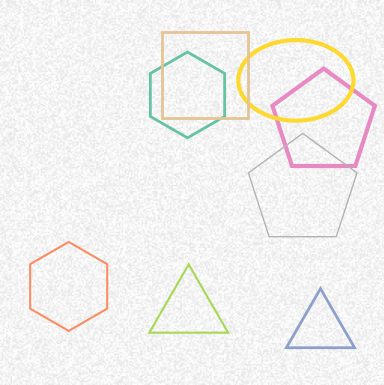[{"shape": "hexagon", "thickness": 2, "radius": 0.56, "center": [0.487, 0.753]}, {"shape": "hexagon", "thickness": 1.5, "radius": 0.58, "center": [0.178, 0.256]}, {"shape": "triangle", "thickness": 2, "radius": 0.51, "center": [0.832, 0.148]}, {"shape": "pentagon", "thickness": 3, "radius": 0.7, "center": [0.841, 0.682]}, {"shape": "triangle", "thickness": 1.5, "radius": 0.59, "center": [0.49, 0.195]}, {"shape": "oval", "thickness": 3, "radius": 0.75, "center": [0.768, 0.791]}, {"shape": "square", "thickness": 2, "radius": 0.56, "center": [0.532, 0.804]}, {"shape": "pentagon", "thickness": 1, "radius": 0.74, "center": [0.786, 0.505]}]